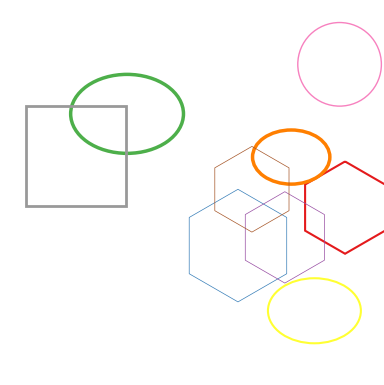[{"shape": "hexagon", "thickness": 1.5, "radius": 0.6, "center": [0.896, 0.461]}, {"shape": "hexagon", "thickness": 0.5, "radius": 0.73, "center": [0.618, 0.362]}, {"shape": "oval", "thickness": 2.5, "radius": 0.73, "center": [0.33, 0.704]}, {"shape": "hexagon", "thickness": 0.5, "radius": 0.59, "center": [0.74, 0.383]}, {"shape": "oval", "thickness": 2.5, "radius": 0.5, "center": [0.756, 0.592]}, {"shape": "oval", "thickness": 1.5, "radius": 0.6, "center": [0.817, 0.193]}, {"shape": "hexagon", "thickness": 0.5, "radius": 0.56, "center": [0.654, 0.508]}, {"shape": "circle", "thickness": 1, "radius": 0.54, "center": [0.882, 0.833]}, {"shape": "square", "thickness": 2, "radius": 0.65, "center": [0.197, 0.595]}]